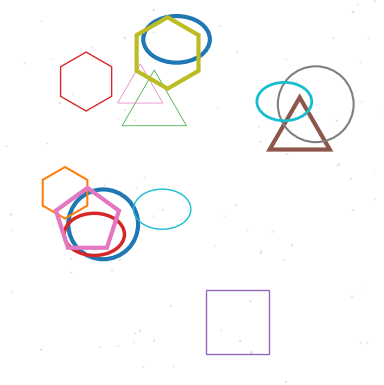[{"shape": "oval", "thickness": 3, "radius": 0.43, "center": [0.459, 0.898]}, {"shape": "circle", "thickness": 3, "radius": 0.45, "center": [0.268, 0.417]}, {"shape": "hexagon", "thickness": 1.5, "radius": 0.33, "center": [0.169, 0.499]}, {"shape": "triangle", "thickness": 0.5, "radius": 0.48, "center": [0.401, 0.722]}, {"shape": "hexagon", "thickness": 1, "radius": 0.38, "center": [0.224, 0.788]}, {"shape": "oval", "thickness": 2.5, "radius": 0.39, "center": [0.245, 0.391]}, {"shape": "square", "thickness": 1, "radius": 0.41, "center": [0.617, 0.164]}, {"shape": "triangle", "thickness": 3, "radius": 0.45, "center": [0.778, 0.657]}, {"shape": "pentagon", "thickness": 3, "radius": 0.43, "center": [0.227, 0.426]}, {"shape": "triangle", "thickness": 0.5, "radius": 0.34, "center": [0.364, 0.766]}, {"shape": "circle", "thickness": 1.5, "radius": 0.49, "center": [0.82, 0.729]}, {"shape": "hexagon", "thickness": 3, "radius": 0.46, "center": [0.435, 0.862]}, {"shape": "oval", "thickness": 1, "radius": 0.37, "center": [0.421, 0.457]}, {"shape": "oval", "thickness": 2, "radius": 0.36, "center": [0.738, 0.736]}]